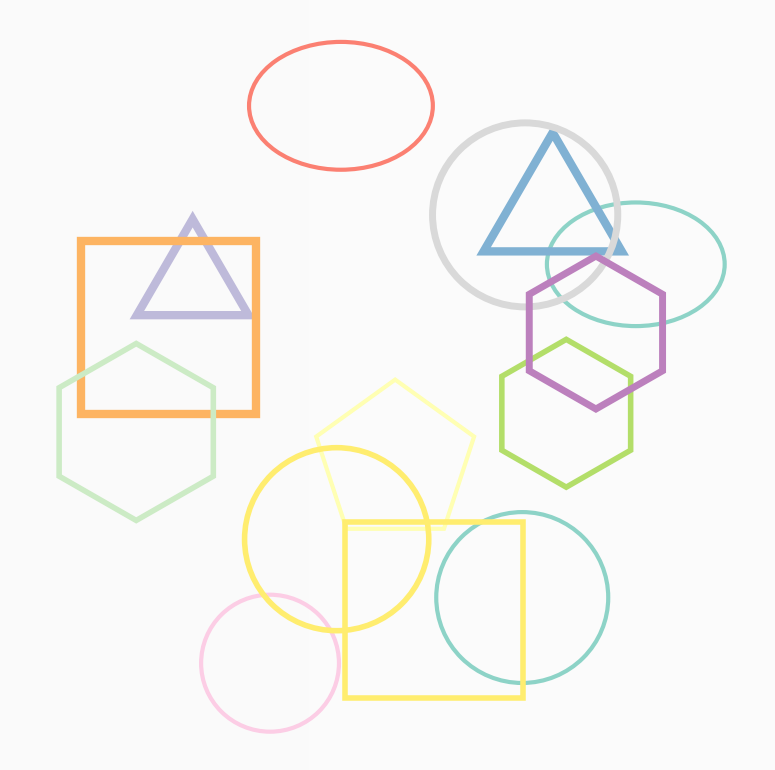[{"shape": "oval", "thickness": 1.5, "radius": 0.57, "center": [0.82, 0.657]}, {"shape": "circle", "thickness": 1.5, "radius": 0.55, "center": [0.674, 0.224]}, {"shape": "pentagon", "thickness": 1.5, "radius": 0.54, "center": [0.51, 0.4]}, {"shape": "triangle", "thickness": 3, "radius": 0.42, "center": [0.249, 0.632]}, {"shape": "oval", "thickness": 1.5, "radius": 0.59, "center": [0.44, 0.863]}, {"shape": "triangle", "thickness": 3, "radius": 0.51, "center": [0.713, 0.725]}, {"shape": "square", "thickness": 3, "radius": 0.56, "center": [0.217, 0.575]}, {"shape": "hexagon", "thickness": 2, "radius": 0.48, "center": [0.731, 0.463]}, {"shape": "circle", "thickness": 1.5, "radius": 0.44, "center": [0.348, 0.139]}, {"shape": "circle", "thickness": 2.5, "radius": 0.6, "center": [0.678, 0.721]}, {"shape": "hexagon", "thickness": 2.5, "radius": 0.5, "center": [0.769, 0.568]}, {"shape": "hexagon", "thickness": 2, "radius": 0.57, "center": [0.176, 0.439]}, {"shape": "circle", "thickness": 2, "radius": 0.59, "center": [0.434, 0.3]}, {"shape": "square", "thickness": 2, "radius": 0.57, "center": [0.56, 0.208]}]